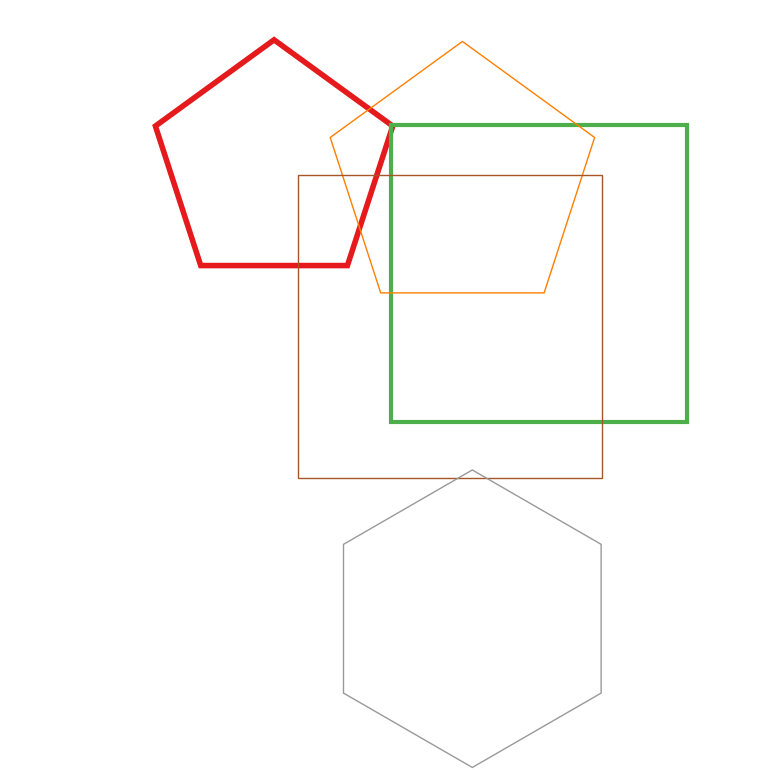[{"shape": "pentagon", "thickness": 2, "radius": 0.81, "center": [0.356, 0.786]}, {"shape": "square", "thickness": 1.5, "radius": 0.96, "center": [0.7, 0.645]}, {"shape": "pentagon", "thickness": 0.5, "radius": 0.9, "center": [0.601, 0.766]}, {"shape": "square", "thickness": 0.5, "radius": 0.99, "center": [0.584, 0.576]}, {"shape": "hexagon", "thickness": 0.5, "radius": 0.97, "center": [0.613, 0.196]}]